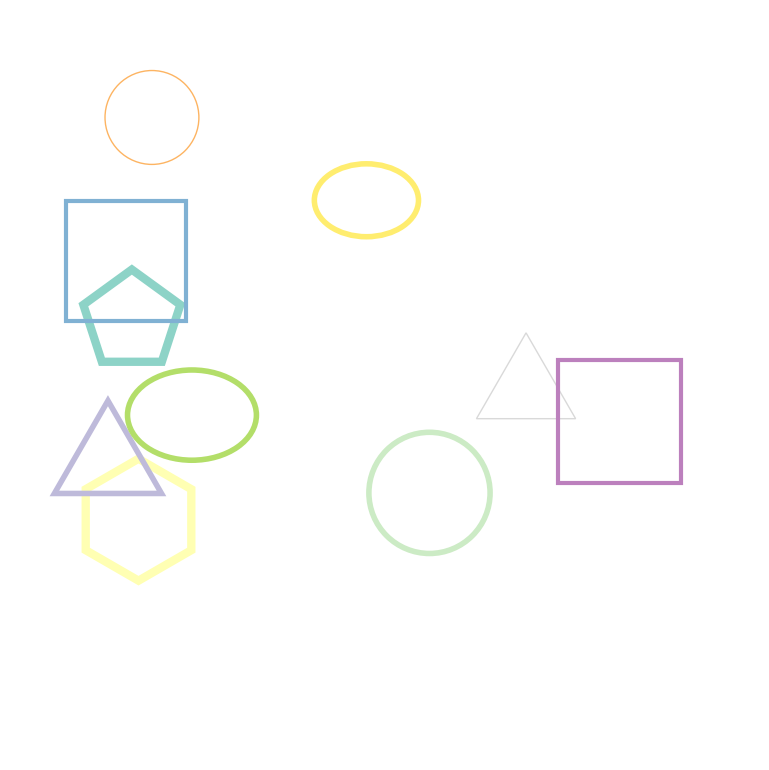[{"shape": "pentagon", "thickness": 3, "radius": 0.33, "center": [0.171, 0.584]}, {"shape": "hexagon", "thickness": 3, "radius": 0.4, "center": [0.18, 0.325]}, {"shape": "triangle", "thickness": 2, "radius": 0.4, "center": [0.14, 0.399]}, {"shape": "square", "thickness": 1.5, "radius": 0.39, "center": [0.164, 0.661]}, {"shape": "circle", "thickness": 0.5, "radius": 0.3, "center": [0.197, 0.847]}, {"shape": "oval", "thickness": 2, "radius": 0.42, "center": [0.249, 0.461]}, {"shape": "triangle", "thickness": 0.5, "radius": 0.37, "center": [0.683, 0.493]}, {"shape": "square", "thickness": 1.5, "radius": 0.4, "center": [0.805, 0.453]}, {"shape": "circle", "thickness": 2, "radius": 0.39, "center": [0.558, 0.36]}, {"shape": "oval", "thickness": 2, "radius": 0.34, "center": [0.476, 0.74]}]